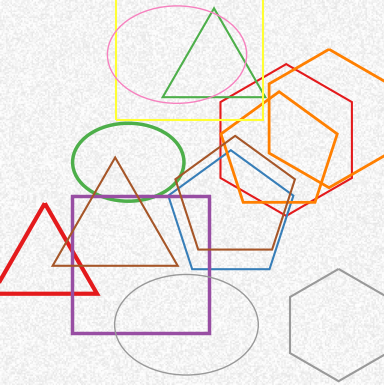[{"shape": "hexagon", "thickness": 1.5, "radius": 0.99, "center": [0.743, 0.636]}, {"shape": "triangle", "thickness": 3, "radius": 0.78, "center": [0.116, 0.315]}, {"shape": "pentagon", "thickness": 1.5, "radius": 0.85, "center": [0.6, 0.439]}, {"shape": "oval", "thickness": 2.5, "radius": 0.72, "center": [0.333, 0.579]}, {"shape": "triangle", "thickness": 1.5, "radius": 0.77, "center": [0.556, 0.825]}, {"shape": "square", "thickness": 2.5, "radius": 0.89, "center": [0.364, 0.314]}, {"shape": "hexagon", "thickness": 2, "radius": 0.9, "center": [0.855, 0.692]}, {"shape": "pentagon", "thickness": 2, "radius": 0.79, "center": [0.725, 0.603]}, {"shape": "square", "thickness": 1.5, "radius": 0.95, "center": [0.493, 0.879]}, {"shape": "pentagon", "thickness": 1.5, "radius": 0.82, "center": [0.611, 0.484]}, {"shape": "triangle", "thickness": 1.5, "radius": 0.94, "center": [0.299, 0.403]}, {"shape": "oval", "thickness": 1, "radius": 0.9, "center": [0.46, 0.858]}, {"shape": "oval", "thickness": 1, "radius": 0.93, "center": [0.484, 0.157]}, {"shape": "hexagon", "thickness": 1.5, "radius": 0.73, "center": [0.879, 0.156]}]